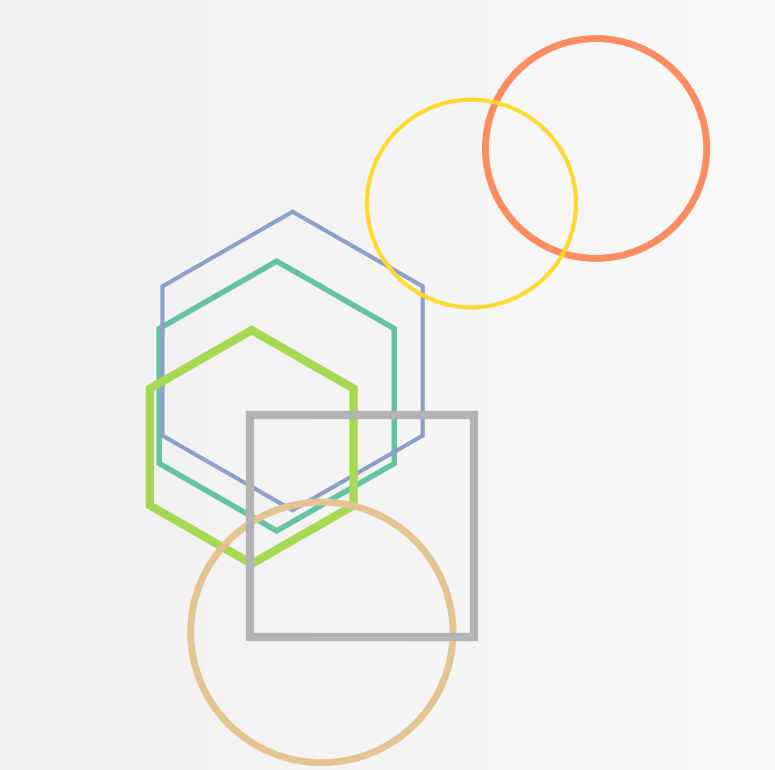[{"shape": "hexagon", "thickness": 2, "radius": 0.88, "center": [0.357, 0.486]}, {"shape": "circle", "thickness": 2.5, "radius": 0.71, "center": [0.769, 0.807]}, {"shape": "hexagon", "thickness": 1.5, "radius": 0.97, "center": [0.378, 0.531]}, {"shape": "hexagon", "thickness": 3, "radius": 0.76, "center": [0.325, 0.419]}, {"shape": "circle", "thickness": 1.5, "radius": 0.67, "center": [0.608, 0.736]}, {"shape": "circle", "thickness": 2.5, "radius": 0.85, "center": [0.415, 0.179]}, {"shape": "square", "thickness": 3, "radius": 0.72, "center": [0.467, 0.317]}]